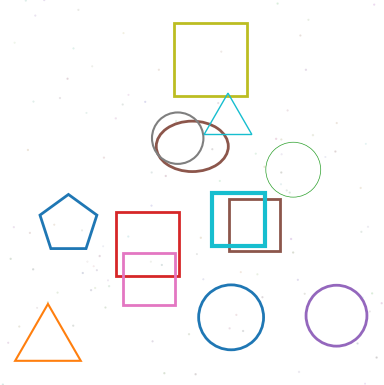[{"shape": "pentagon", "thickness": 2, "radius": 0.39, "center": [0.178, 0.417]}, {"shape": "circle", "thickness": 2, "radius": 0.42, "center": [0.6, 0.176]}, {"shape": "triangle", "thickness": 1.5, "radius": 0.49, "center": [0.125, 0.112]}, {"shape": "circle", "thickness": 0.5, "radius": 0.36, "center": [0.762, 0.559]}, {"shape": "square", "thickness": 2, "radius": 0.41, "center": [0.383, 0.366]}, {"shape": "circle", "thickness": 2, "radius": 0.4, "center": [0.874, 0.18]}, {"shape": "oval", "thickness": 2, "radius": 0.47, "center": [0.499, 0.62]}, {"shape": "square", "thickness": 2, "radius": 0.34, "center": [0.661, 0.416]}, {"shape": "square", "thickness": 2, "radius": 0.34, "center": [0.386, 0.275]}, {"shape": "circle", "thickness": 1.5, "radius": 0.33, "center": [0.462, 0.641]}, {"shape": "square", "thickness": 2, "radius": 0.47, "center": [0.547, 0.846]}, {"shape": "triangle", "thickness": 1, "radius": 0.36, "center": [0.592, 0.686]}, {"shape": "square", "thickness": 3, "radius": 0.34, "center": [0.619, 0.429]}]